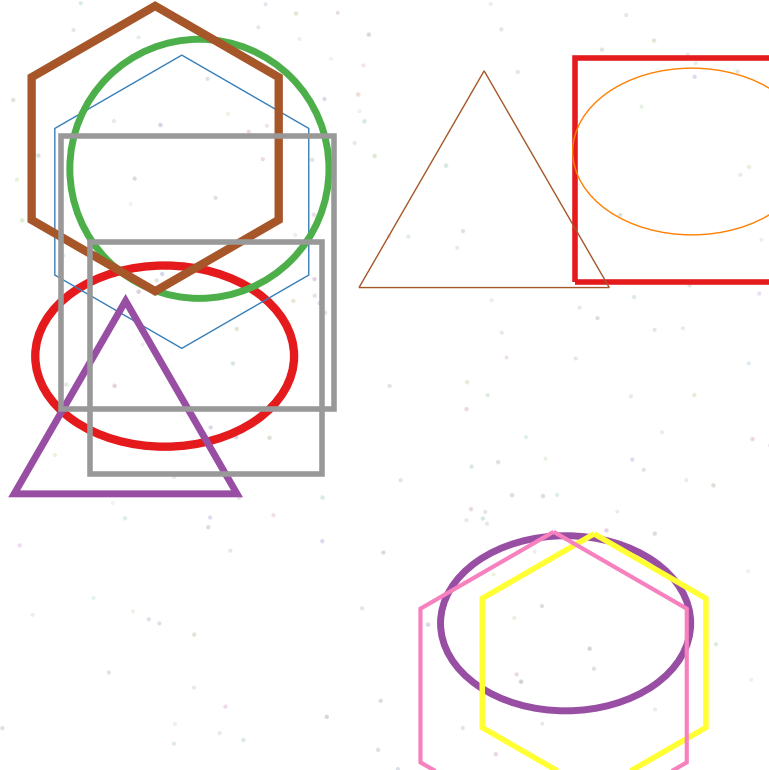[{"shape": "square", "thickness": 2, "radius": 0.73, "center": [0.892, 0.779]}, {"shape": "oval", "thickness": 3, "radius": 0.84, "center": [0.214, 0.538]}, {"shape": "hexagon", "thickness": 0.5, "radius": 0.95, "center": [0.236, 0.738]}, {"shape": "circle", "thickness": 2.5, "radius": 0.84, "center": [0.259, 0.781]}, {"shape": "oval", "thickness": 2.5, "radius": 0.81, "center": [0.735, 0.191]}, {"shape": "triangle", "thickness": 2.5, "radius": 0.84, "center": [0.163, 0.442]}, {"shape": "oval", "thickness": 0.5, "radius": 0.77, "center": [0.898, 0.803]}, {"shape": "hexagon", "thickness": 2, "radius": 0.84, "center": [0.772, 0.139]}, {"shape": "hexagon", "thickness": 3, "radius": 0.93, "center": [0.202, 0.807]}, {"shape": "triangle", "thickness": 0.5, "radius": 0.94, "center": [0.629, 0.72]}, {"shape": "hexagon", "thickness": 1.5, "radius": 1.0, "center": [0.719, 0.11]}, {"shape": "square", "thickness": 2, "radius": 0.89, "center": [0.256, 0.646]}, {"shape": "square", "thickness": 2, "radius": 0.75, "center": [0.268, 0.535]}]